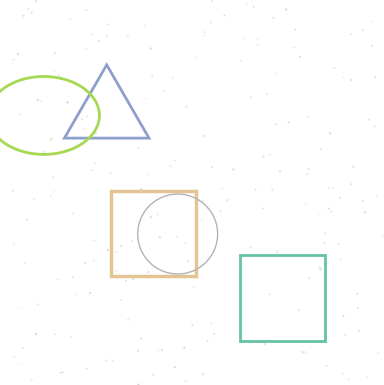[{"shape": "square", "thickness": 2, "radius": 0.56, "center": [0.734, 0.226]}, {"shape": "triangle", "thickness": 2, "radius": 0.63, "center": [0.277, 0.705]}, {"shape": "oval", "thickness": 2, "radius": 0.72, "center": [0.114, 0.7]}, {"shape": "square", "thickness": 2.5, "radius": 0.56, "center": [0.399, 0.394]}, {"shape": "circle", "thickness": 1, "radius": 0.52, "center": [0.461, 0.392]}]